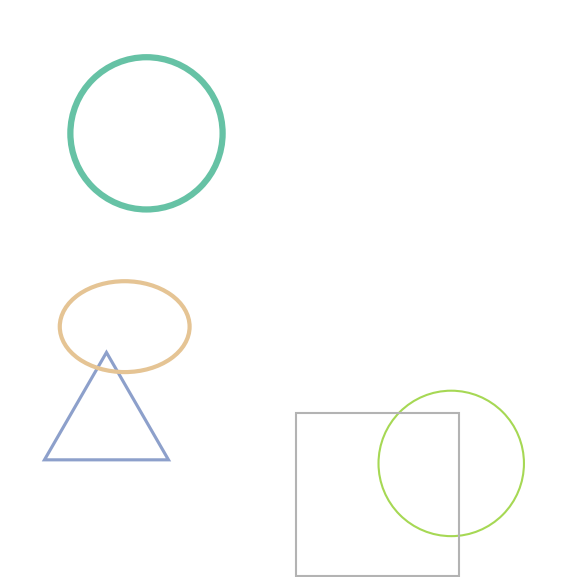[{"shape": "circle", "thickness": 3, "radius": 0.66, "center": [0.254, 0.768]}, {"shape": "triangle", "thickness": 1.5, "radius": 0.62, "center": [0.184, 0.265]}, {"shape": "circle", "thickness": 1, "radius": 0.63, "center": [0.781, 0.197]}, {"shape": "oval", "thickness": 2, "radius": 0.56, "center": [0.216, 0.434]}, {"shape": "square", "thickness": 1, "radius": 0.71, "center": [0.654, 0.143]}]